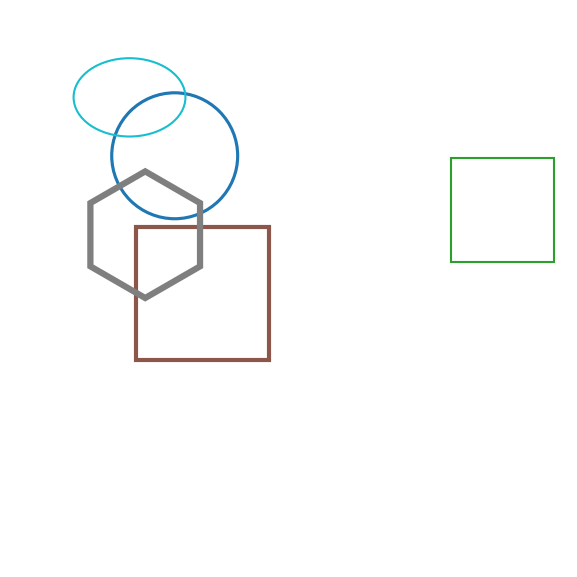[{"shape": "circle", "thickness": 1.5, "radius": 0.55, "center": [0.303, 0.729]}, {"shape": "square", "thickness": 1, "radius": 0.45, "center": [0.87, 0.635]}, {"shape": "square", "thickness": 2, "radius": 0.58, "center": [0.351, 0.491]}, {"shape": "hexagon", "thickness": 3, "radius": 0.55, "center": [0.251, 0.593]}, {"shape": "oval", "thickness": 1, "radius": 0.48, "center": [0.224, 0.831]}]